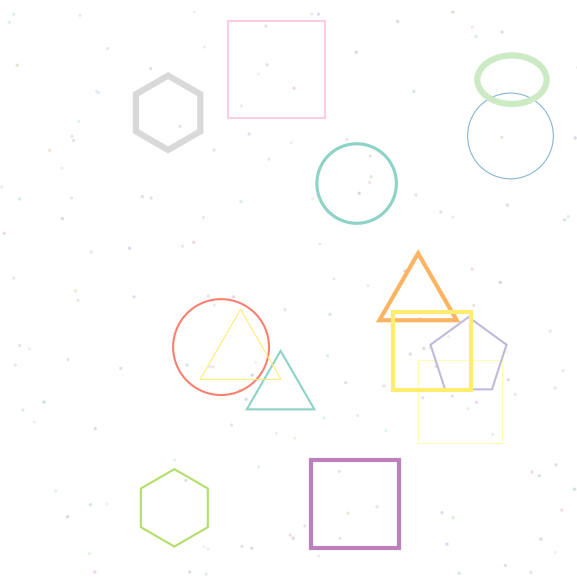[{"shape": "circle", "thickness": 1.5, "radius": 0.34, "center": [0.618, 0.681]}, {"shape": "triangle", "thickness": 1, "radius": 0.34, "center": [0.486, 0.324]}, {"shape": "square", "thickness": 0.5, "radius": 0.36, "center": [0.797, 0.304]}, {"shape": "pentagon", "thickness": 1, "radius": 0.35, "center": [0.811, 0.381]}, {"shape": "circle", "thickness": 1, "radius": 0.41, "center": [0.383, 0.398]}, {"shape": "circle", "thickness": 0.5, "radius": 0.37, "center": [0.884, 0.764]}, {"shape": "triangle", "thickness": 2, "radius": 0.39, "center": [0.724, 0.483]}, {"shape": "hexagon", "thickness": 1, "radius": 0.33, "center": [0.302, 0.12]}, {"shape": "square", "thickness": 1, "radius": 0.42, "center": [0.479, 0.879]}, {"shape": "hexagon", "thickness": 3, "radius": 0.32, "center": [0.291, 0.804]}, {"shape": "square", "thickness": 2, "radius": 0.38, "center": [0.615, 0.126]}, {"shape": "oval", "thickness": 3, "radius": 0.3, "center": [0.887, 0.861]}, {"shape": "triangle", "thickness": 0.5, "radius": 0.4, "center": [0.417, 0.383]}, {"shape": "square", "thickness": 2, "radius": 0.34, "center": [0.748, 0.392]}]